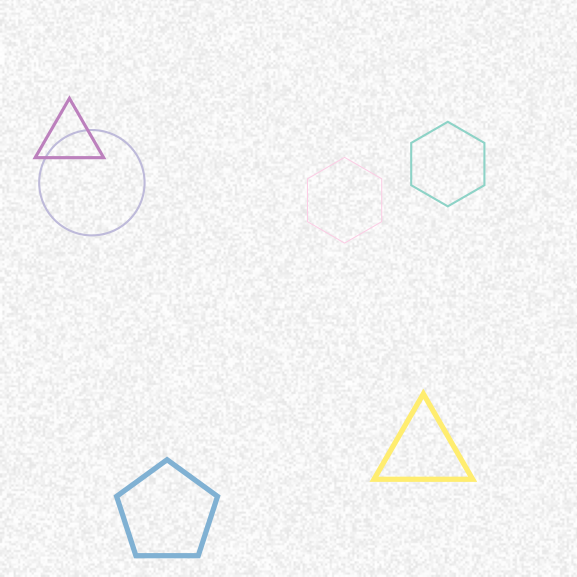[{"shape": "hexagon", "thickness": 1, "radius": 0.37, "center": [0.775, 0.715]}, {"shape": "circle", "thickness": 1, "radius": 0.46, "center": [0.159, 0.683]}, {"shape": "pentagon", "thickness": 2.5, "radius": 0.46, "center": [0.289, 0.111]}, {"shape": "hexagon", "thickness": 0.5, "radius": 0.37, "center": [0.597, 0.652]}, {"shape": "triangle", "thickness": 1.5, "radius": 0.34, "center": [0.12, 0.76]}, {"shape": "triangle", "thickness": 2.5, "radius": 0.49, "center": [0.733, 0.219]}]